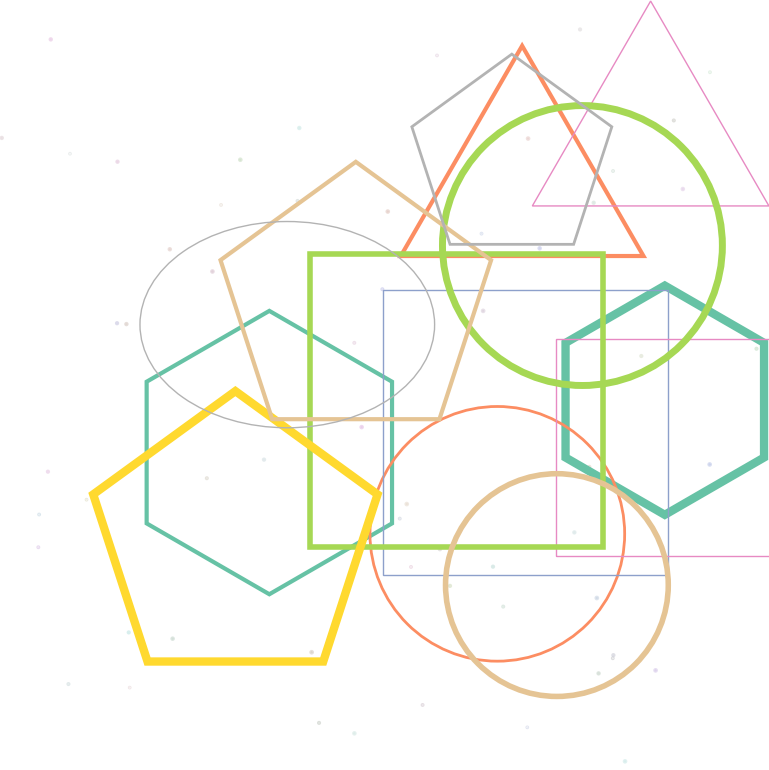[{"shape": "hexagon", "thickness": 3, "radius": 0.74, "center": [0.863, 0.48]}, {"shape": "hexagon", "thickness": 1.5, "radius": 0.92, "center": [0.35, 0.412]}, {"shape": "circle", "thickness": 1, "radius": 0.83, "center": [0.646, 0.307]}, {"shape": "triangle", "thickness": 1.5, "radius": 0.91, "center": [0.678, 0.758]}, {"shape": "square", "thickness": 0.5, "radius": 0.92, "center": [0.683, 0.438]}, {"shape": "square", "thickness": 0.5, "radius": 0.7, "center": [0.863, 0.419]}, {"shape": "triangle", "thickness": 0.5, "radius": 0.89, "center": [0.845, 0.821]}, {"shape": "circle", "thickness": 2.5, "radius": 0.91, "center": [0.756, 0.681]}, {"shape": "square", "thickness": 2, "radius": 0.95, "center": [0.593, 0.48]}, {"shape": "pentagon", "thickness": 3, "radius": 0.97, "center": [0.306, 0.298]}, {"shape": "pentagon", "thickness": 1.5, "radius": 0.92, "center": [0.462, 0.605]}, {"shape": "circle", "thickness": 2, "radius": 0.72, "center": [0.723, 0.24]}, {"shape": "pentagon", "thickness": 1, "radius": 0.68, "center": [0.665, 0.793]}, {"shape": "oval", "thickness": 0.5, "radius": 0.96, "center": [0.373, 0.578]}]